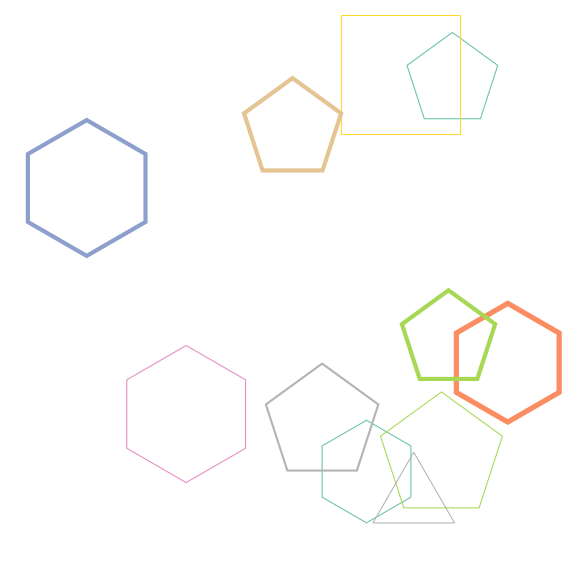[{"shape": "pentagon", "thickness": 0.5, "radius": 0.41, "center": [0.783, 0.86]}, {"shape": "hexagon", "thickness": 0.5, "radius": 0.44, "center": [0.635, 0.183]}, {"shape": "hexagon", "thickness": 2.5, "radius": 0.51, "center": [0.879, 0.371]}, {"shape": "hexagon", "thickness": 2, "radius": 0.59, "center": [0.15, 0.674]}, {"shape": "hexagon", "thickness": 0.5, "radius": 0.59, "center": [0.322, 0.282]}, {"shape": "pentagon", "thickness": 0.5, "radius": 0.55, "center": [0.764, 0.209]}, {"shape": "pentagon", "thickness": 2, "radius": 0.42, "center": [0.777, 0.412]}, {"shape": "square", "thickness": 0.5, "radius": 0.52, "center": [0.694, 0.87]}, {"shape": "pentagon", "thickness": 2, "radius": 0.44, "center": [0.507, 0.775]}, {"shape": "triangle", "thickness": 0.5, "radius": 0.41, "center": [0.716, 0.134]}, {"shape": "pentagon", "thickness": 1, "radius": 0.51, "center": [0.558, 0.267]}]